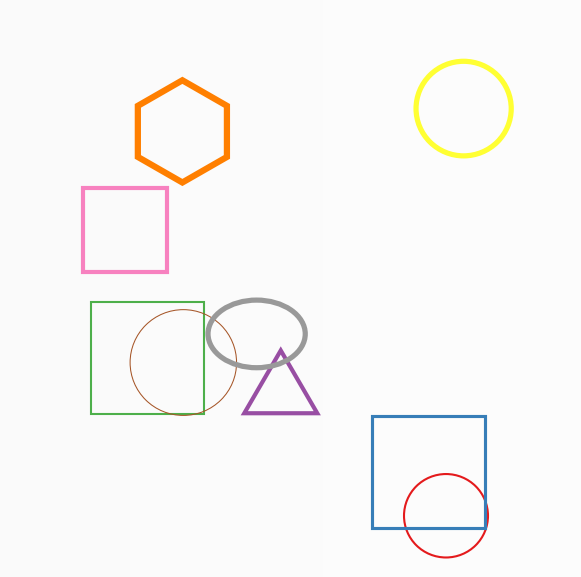[{"shape": "circle", "thickness": 1, "radius": 0.36, "center": [0.767, 0.106]}, {"shape": "square", "thickness": 1.5, "radius": 0.49, "center": [0.737, 0.182]}, {"shape": "square", "thickness": 1, "radius": 0.49, "center": [0.253, 0.379]}, {"shape": "triangle", "thickness": 2, "radius": 0.36, "center": [0.483, 0.32]}, {"shape": "hexagon", "thickness": 3, "radius": 0.44, "center": [0.314, 0.772]}, {"shape": "circle", "thickness": 2.5, "radius": 0.41, "center": [0.798, 0.811]}, {"shape": "circle", "thickness": 0.5, "radius": 0.46, "center": [0.315, 0.371]}, {"shape": "square", "thickness": 2, "radius": 0.36, "center": [0.215, 0.601]}, {"shape": "oval", "thickness": 2.5, "radius": 0.42, "center": [0.442, 0.421]}]